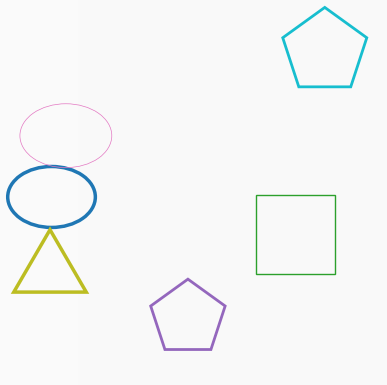[{"shape": "oval", "thickness": 2.5, "radius": 0.57, "center": [0.133, 0.488]}, {"shape": "square", "thickness": 1, "radius": 0.51, "center": [0.762, 0.391]}, {"shape": "pentagon", "thickness": 2, "radius": 0.51, "center": [0.485, 0.174]}, {"shape": "oval", "thickness": 0.5, "radius": 0.59, "center": [0.17, 0.648]}, {"shape": "triangle", "thickness": 2.5, "radius": 0.54, "center": [0.129, 0.295]}, {"shape": "pentagon", "thickness": 2, "radius": 0.57, "center": [0.838, 0.867]}]